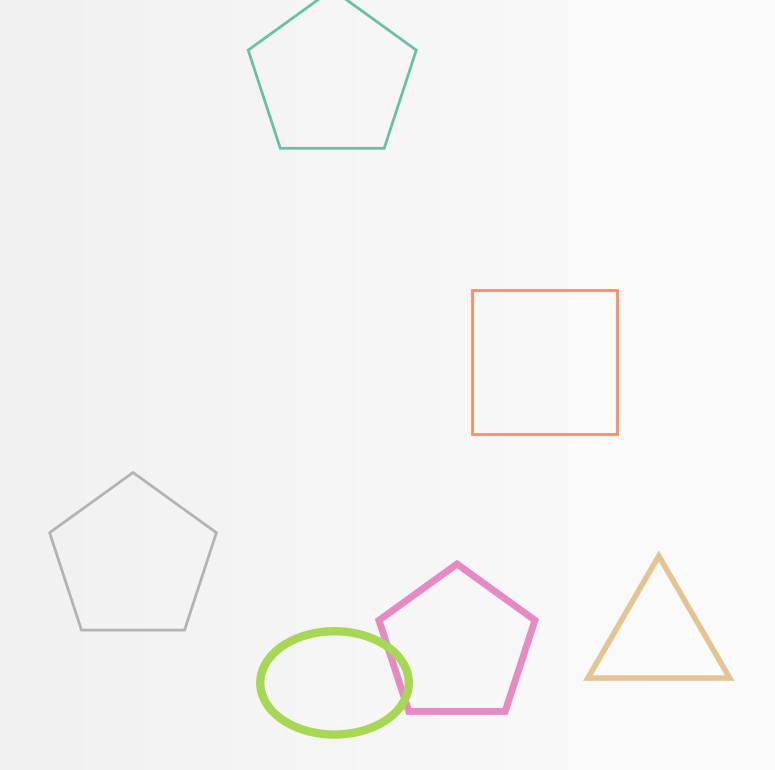[{"shape": "pentagon", "thickness": 1, "radius": 0.57, "center": [0.429, 0.9]}, {"shape": "square", "thickness": 1, "radius": 0.47, "center": [0.703, 0.53]}, {"shape": "pentagon", "thickness": 2.5, "radius": 0.53, "center": [0.59, 0.162]}, {"shape": "oval", "thickness": 3, "radius": 0.48, "center": [0.432, 0.113]}, {"shape": "triangle", "thickness": 2, "radius": 0.53, "center": [0.85, 0.172]}, {"shape": "pentagon", "thickness": 1, "radius": 0.57, "center": [0.172, 0.273]}]